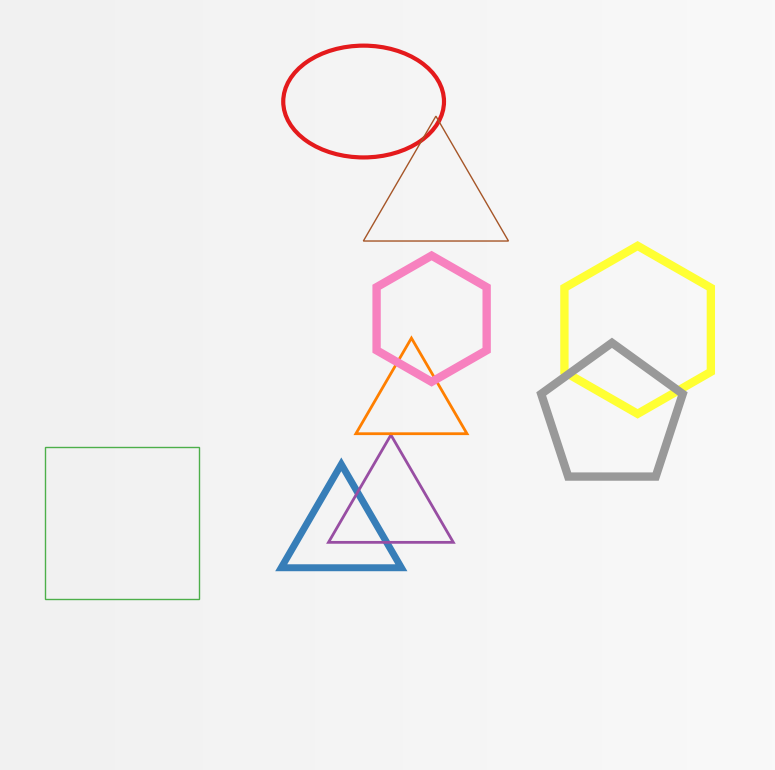[{"shape": "oval", "thickness": 1.5, "radius": 0.52, "center": [0.469, 0.868]}, {"shape": "triangle", "thickness": 2.5, "radius": 0.45, "center": [0.44, 0.307]}, {"shape": "square", "thickness": 0.5, "radius": 0.49, "center": [0.158, 0.321]}, {"shape": "triangle", "thickness": 1, "radius": 0.46, "center": [0.504, 0.342]}, {"shape": "triangle", "thickness": 1, "radius": 0.41, "center": [0.531, 0.478]}, {"shape": "hexagon", "thickness": 3, "radius": 0.55, "center": [0.823, 0.572]}, {"shape": "triangle", "thickness": 0.5, "radius": 0.54, "center": [0.562, 0.741]}, {"shape": "hexagon", "thickness": 3, "radius": 0.41, "center": [0.557, 0.586]}, {"shape": "pentagon", "thickness": 3, "radius": 0.48, "center": [0.79, 0.459]}]